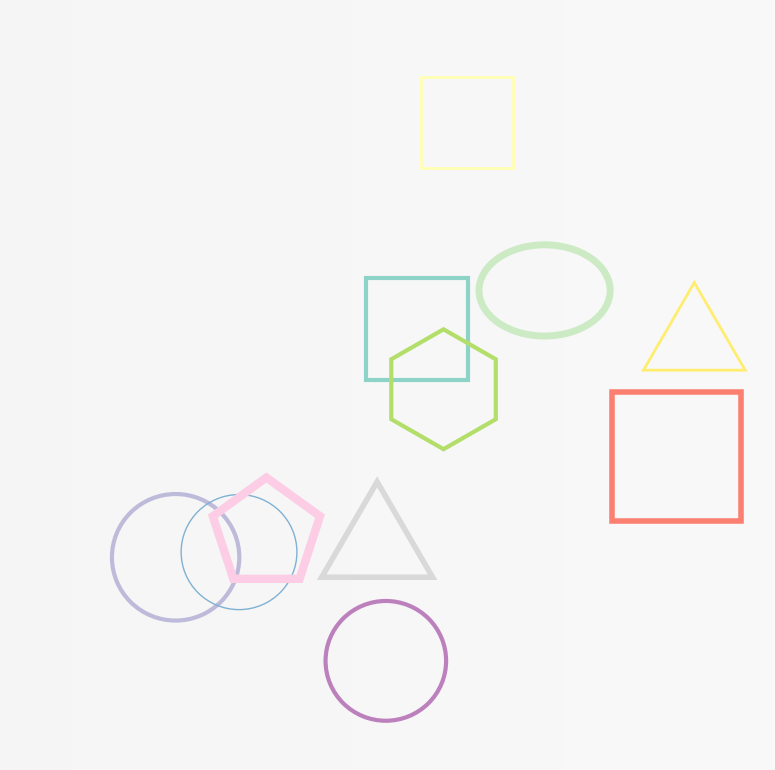[{"shape": "square", "thickness": 1.5, "radius": 0.33, "center": [0.538, 0.573]}, {"shape": "square", "thickness": 1, "radius": 0.3, "center": [0.602, 0.841]}, {"shape": "circle", "thickness": 1.5, "radius": 0.41, "center": [0.227, 0.276]}, {"shape": "square", "thickness": 2, "radius": 0.42, "center": [0.873, 0.407]}, {"shape": "circle", "thickness": 0.5, "radius": 0.37, "center": [0.308, 0.283]}, {"shape": "hexagon", "thickness": 1.5, "radius": 0.39, "center": [0.572, 0.494]}, {"shape": "pentagon", "thickness": 3, "radius": 0.36, "center": [0.344, 0.307]}, {"shape": "triangle", "thickness": 2, "radius": 0.41, "center": [0.487, 0.292]}, {"shape": "circle", "thickness": 1.5, "radius": 0.39, "center": [0.498, 0.142]}, {"shape": "oval", "thickness": 2.5, "radius": 0.42, "center": [0.703, 0.623]}, {"shape": "triangle", "thickness": 1, "radius": 0.38, "center": [0.896, 0.557]}]